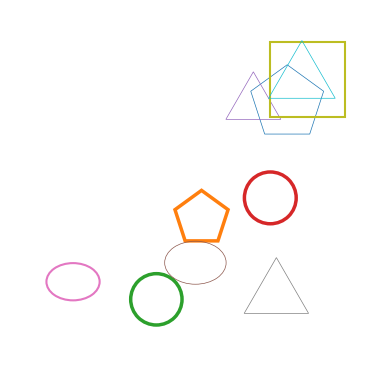[{"shape": "pentagon", "thickness": 0.5, "radius": 0.5, "center": [0.746, 0.732]}, {"shape": "pentagon", "thickness": 2.5, "radius": 0.36, "center": [0.523, 0.433]}, {"shape": "circle", "thickness": 2.5, "radius": 0.33, "center": [0.406, 0.223]}, {"shape": "circle", "thickness": 2.5, "radius": 0.34, "center": [0.702, 0.486]}, {"shape": "triangle", "thickness": 0.5, "radius": 0.41, "center": [0.658, 0.731]}, {"shape": "oval", "thickness": 0.5, "radius": 0.4, "center": [0.508, 0.318]}, {"shape": "oval", "thickness": 1.5, "radius": 0.35, "center": [0.19, 0.268]}, {"shape": "triangle", "thickness": 0.5, "radius": 0.48, "center": [0.718, 0.234]}, {"shape": "square", "thickness": 1.5, "radius": 0.49, "center": [0.798, 0.794]}, {"shape": "triangle", "thickness": 0.5, "radius": 0.5, "center": [0.784, 0.795]}]